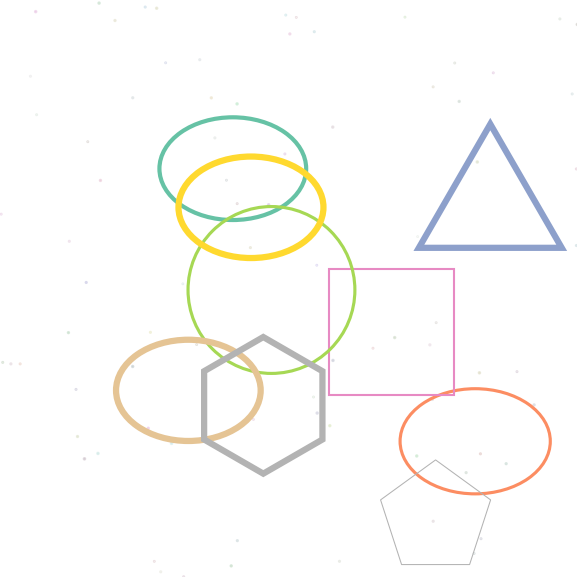[{"shape": "oval", "thickness": 2, "radius": 0.64, "center": [0.403, 0.707]}, {"shape": "oval", "thickness": 1.5, "radius": 0.65, "center": [0.823, 0.235]}, {"shape": "triangle", "thickness": 3, "radius": 0.71, "center": [0.849, 0.641]}, {"shape": "square", "thickness": 1, "radius": 0.54, "center": [0.678, 0.424]}, {"shape": "circle", "thickness": 1.5, "radius": 0.72, "center": [0.47, 0.497]}, {"shape": "oval", "thickness": 3, "radius": 0.63, "center": [0.435, 0.64]}, {"shape": "oval", "thickness": 3, "radius": 0.63, "center": [0.326, 0.323]}, {"shape": "pentagon", "thickness": 0.5, "radius": 0.5, "center": [0.754, 0.103]}, {"shape": "hexagon", "thickness": 3, "radius": 0.59, "center": [0.456, 0.297]}]